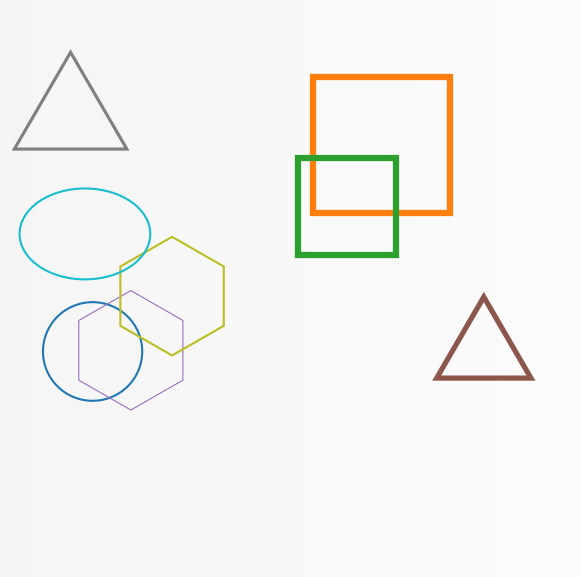[{"shape": "circle", "thickness": 1, "radius": 0.43, "center": [0.159, 0.391]}, {"shape": "square", "thickness": 3, "radius": 0.59, "center": [0.656, 0.748]}, {"shape": "square", "thickness": 3, "radius": 0.42, "center": [0.597, 0.642]}, {"shape": "hexagon", "thickness": 0.5, "radius": 0.52, "center": [0.225, 0.393]}, {"shape": "triangle", "thickness": 2.5, "radius": 0.47, "center": [0.832, 0.391]}, {"shape": "triangle", "thickness": 1.5, "radius": 0.56, "center": [0.121, 0.797]}, {"shape": "hexagon", "thickness": 1, "radius": 0.51, "center": [0.296, 0.486]}, {"shape": "oval", "thickness": 1, "radius": 0.56, "center": [0.146, 0.594]}]